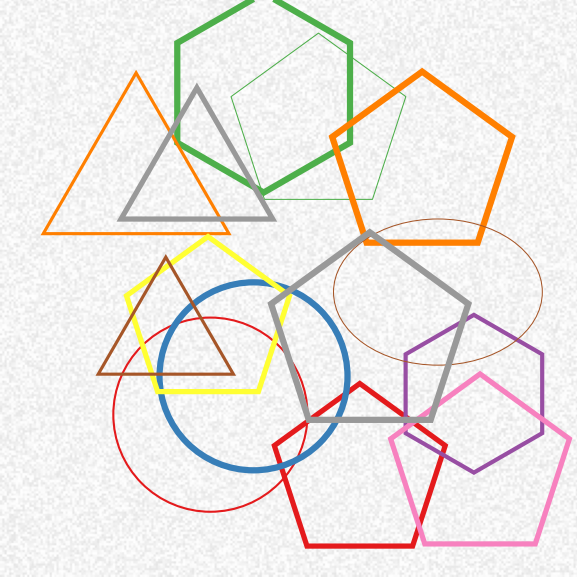[{"shape": "pentagon", "thickness": 2.5, "radius": 0.78, "center": [0.623, 0.179]}, {"shape": "circle", "thickness": 1, "radius": 0.84, "center": [0.364, 0.281]}, {"shape": "circle", "thickness": 3, "radius": 0.81, "center": [0.439, 0.347]}, {"shape": "hexagon", "thickness": 3, "radius": 0.86, "center": [0.457, 0.838]}, {"shape": "pentagon", "thickness": 0.5, "radius": 0.8, "center": [0.551, 0.783]}, {"shape": "hexagon", "thickness": 2, "radius": 0.68, "center": [0.821, 0.317]}, {"shape": "triangle", "thickness": 1.5, "radius": 0.93, "center": [0.236, 0.687]}, {"shape": "pentagon", "thickness": 3, "radius": 0.82, "center": [0.731, 0.711]}, {"shape": "pentagon", "thickness": 2.5, "radius": 0.74, "center": [0.36, 0.441]}, {"shape": "oval", "thickness": 0.5, "radius": 0.9, "center": [0.758, 0.493]}, {"shape": "triangle", "thickness": 1.5, "radius": 0.68, "center": [0.287, 0.419]}, {"shape": "pentagon", "thickness": 2.5, "radius": 0.81, "center": [0.831, 0.189]}, {"shape": "triangle", "thickness": 2.5, "radius": 0.76, "center": [0.341, 0.696]}, {"shape": "pentagon", "thickness": 3, "radius": 0.9, "center": [0.64, 0.417]}]